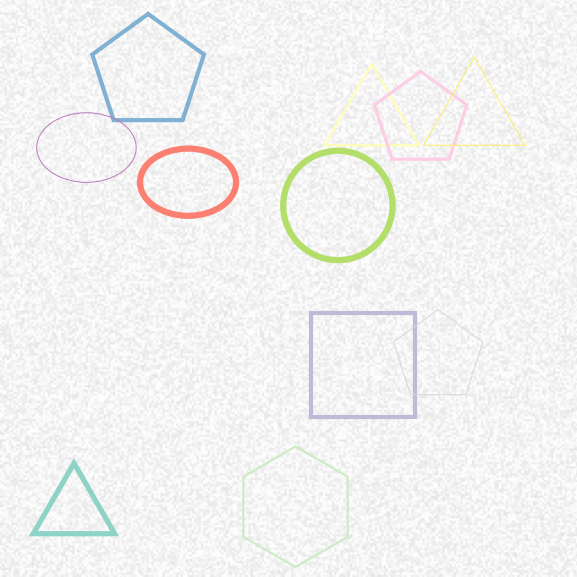[{"shape": "triangle", "thickness": 2.5, "radius": 0.41, "center": [0.128, 0.116]}, {"shape": "triangle", "thickness": 1, "radius": 0.47, "center": [0.644, 0.795]}, {"shape": "square", "thickness": 2, "radius": 0.45, "center": [0.628, 0.367]}, {"shape": "oval", "thickness": 3, "radius": 0.42, "center": [0.326, 0.684]}, {"shape": "pentagon", "thickness": 2, "radius": 0.51, "center": [0.257, 0.873]}, {"shape": "circle", "thickness": 3, "radius": 0.47, "center": [0.585, 0.643]}, {"shape": "pentagon", "thickness": 1.5, "radius": 0.42, "center": [0.728, 0.791]}, {"shape": "pentagon", "thickness": 0.5, "radius": 0.41, "center": [0.759, 0.382]}, {"shape": "oval", "thickness": 0.5, "radius": 0.43, "center": [0.15, 0.744]}, {"shape": "hexagon", "thickness": 1, "radius": 0.52, "center": [0.512, 0.122]}, {"shape": "triangle", "thickness": 0.5, "radius": 0.51, "center": [0.821, 0.798]}]